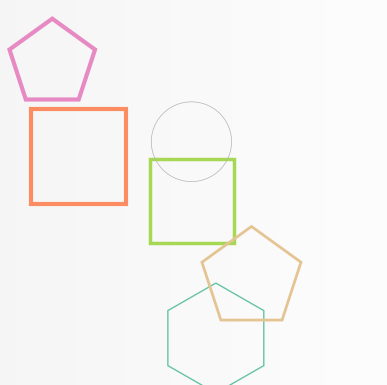[{"shape": "hexagon", "thickness": 1, "radius": 0.71, "center": [0.557, 0.122]}, {"shape": "square", "thickness": 3, "radius": 0.62, "center": [0.202, 0.594]}, {"shape": "pentagon", "thickness": 3, "radius": 0.58, "center": [0.135, 0.835]}, {"shape": "square", "thickness": 2.5, "radius": 0.54, "center": [0.495, 0.477]}, {"shape": "pentagon", "thickness": 2, "radius": 0.67, "center": [0.649, 0.277]}, {"shape": "circle", "thickness": 0.5, "radius": 0.52, "center": [0.494, 0.632]}]